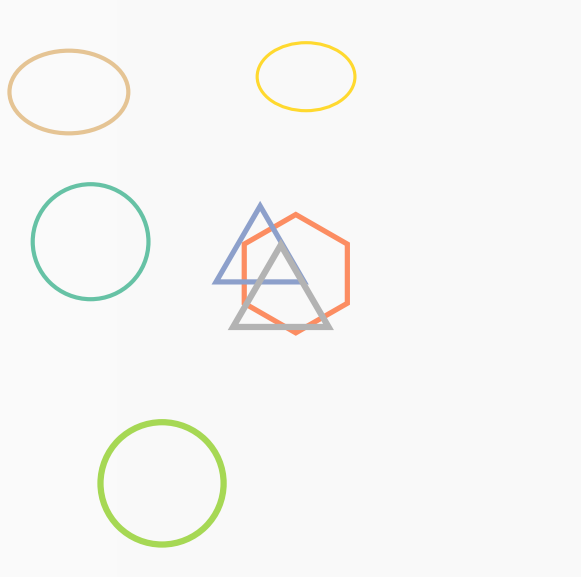[{"shape": "circle", "thickness": 2, "radius": 0.5, "center": [0.156, 0.581]}, {"shape": "hexagon", "thickness": 2.5, "radius": 0.51, "center": [0.509, 0.525]}, {"shape": "triangle", "thickness": 2.5, "radius": 0.44, "center": [0.448, 0.555]}, {"shape": "circle", "thickness": 3, "radius": 0.53, "center": [0.279, 0.162]}, {"shape": "oval", "thickness": 1.5, "radius": 0.42, "center": [0.527, 0.866]}, {"shape": "oval", "thickness": 2, "radius": 0.51, "center": [0.119, 0.84]}, {"shape": "triangle", "thickness": 3, "radius": 0.47, "center": [0.483, 0.48]}]